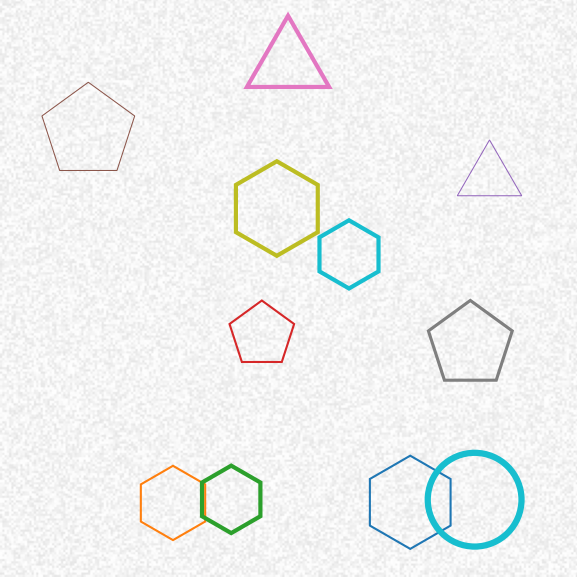[{"shape": "hexagon", "thickness": 1, "radius": 0.4, "center": [0.71, 0.129]}, {"shape": "hexagon", "thickness": 1, "radius": 0.32, "center": [0.3, 0.128]}, {"shape": "hexagon", "thickness": 2, "radius": 0.29, "center": [0.4, 0.134]}, {"shape": "pentagon", "thickness": 1, "radius": 0.29, "center": [0.453, 0.42]}, {"shape": "triangle", "thickness": 0.5, "radius": 0.32, "center": [0.848, 0.692]}, {"shape": "pentagon", "thickness": 0.5, "radius": 0.42, "center": [0.153, 0.772]}, {"shape": "triangle", "thickness": 2, "radius": 0.41, "center": [0.499, 0.89]}, {"shape": "pentagon", "thickness": 1.5, "radius": 0.38, "center": [0.814, 0.403]}, {"shape": "hexagon", "thickness": 2, "radius": 0.41, "center": [0.479, 0.638]}, {"shape": "hexagon", "thickness": 2, "radius": 0.3, "center": [0.604, 0.559]}, {"shape": "circle", "thickness": 3, "radius": 0.41, "center": [0.822, 0.134]}]